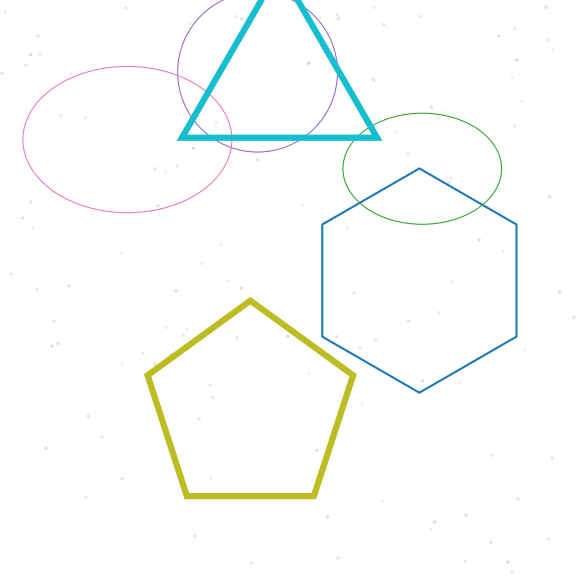[{"shape": "hexagon", "thickness": 1, "radius": 0.97, "center": [0.726, 0.513]}, {"shape": "oval", "thickness": 0.5, "radius": 0.69, "center": [0.731, 0.707]}, {"shape": "circle", "thickness": 0.5, "radius": 0.69, "center": [0.446, 0.874]}, {"shape": "oval", "thickness": 0.5, "radius": 0.9, "center": [0.221, 0.757]}, {"shape": "pentagon", "thickness": 3, "radius": 0.94, "center": [0.434, 0.291]}, {"shape": "triangle", "thickness": 3, "radius": 0.98, "center": [0.484, 0.858]}]